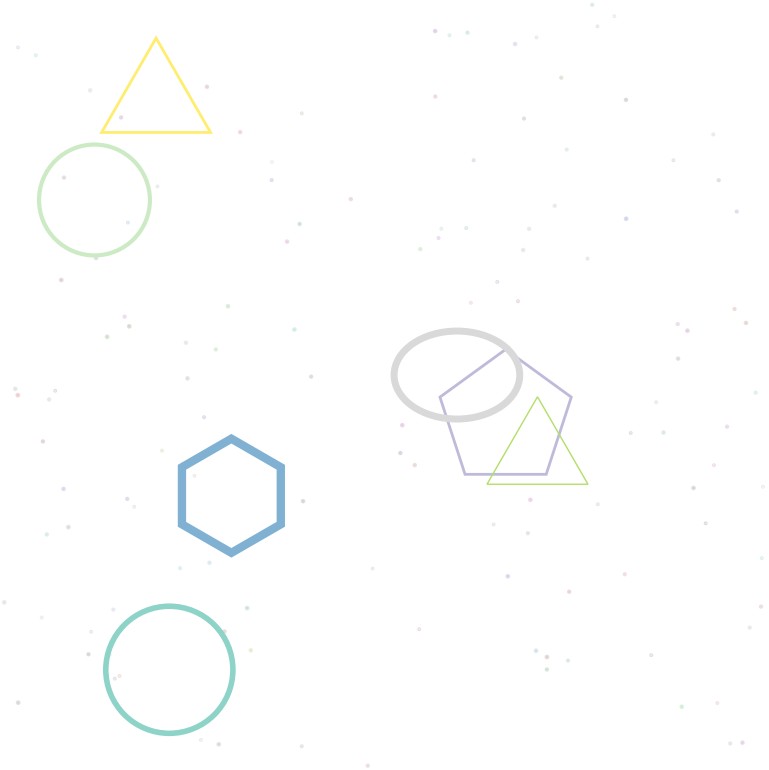[{"shape": "circle", "thickness": 2, "radius": 0.41, "center": [0.22, 0.13]}, {"shape": "pentagon", "thickness": 1, "radius": 0.45, "center": [0.657, 0.457]}, {"shape": "hexagon", "thickness": 3, "radius": 0.37, "center": [0.3, 0.356]}, {"shape": "triangle", "thickness": 0.5, "radius": 0.38, "center": [0.698, 0.409]}, {"shape": "oval", "thickness": 2.5, "radius": 0.41, "center": [0.593, 0.513]}, {"shape": "circle", "thickness": 1.5, "radius": 0.36, "center": [0.123, 0.74]}, {"shape": "triangle", "thickness": 1, "radius": 0.41, "center": [0.203, 0.869]}]